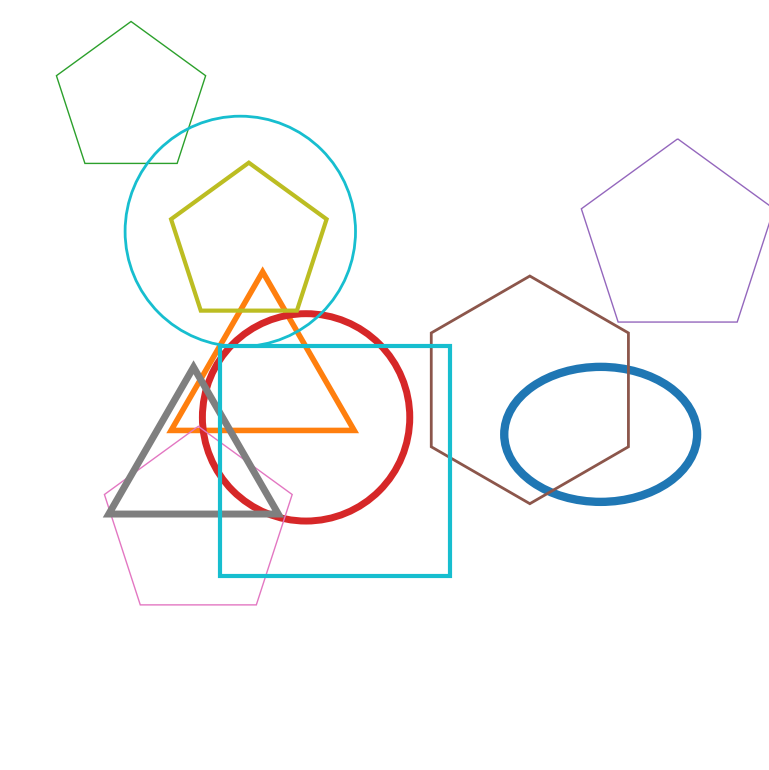[{"shape": "oval", "thickness": 3, "radius": 0.63, "center": [0.78, 0.436]}, {"shape": "triangle", "thickness": 2, "radius": 0.69, "center": [0.341, 0.51]}, {"shape": "pentagon", "thickness": 0.5, "radius": 0.51, "center": [0.17, 0.87]}, {"shape": "circle", "thickness": 2.5, "radius": 0.67, "center": [0.398, 0.458]}, {"shape": "pentagon", "thickness": 0.5, "radius": 0.66, "center": [0.88, 0.688]}, {"shape": "hexagon", "thickness": 1, "radius": 0.74, "center": [0.688, 0.494]}, {"shape": "pentagon", "thickness": 0.5, "radius": 0.64, "center": [0.258, 0.318]}, {"shape": "triangle", "thickness": 2.5, "radius": 0.64, "center": [0.251, 0.396]}, {"shape": "pentagon", "thickness": 1.5, "radius": 0.53, "center": [0.323, 0.683]}, {"shape": "square", "thickness": 1.5, "radius": 0.75, "center": [0.435, 0.401]}, {"shape": "circle", "thickness": 1, "radius": 0.75, "center": [0.312, 0.699]}]